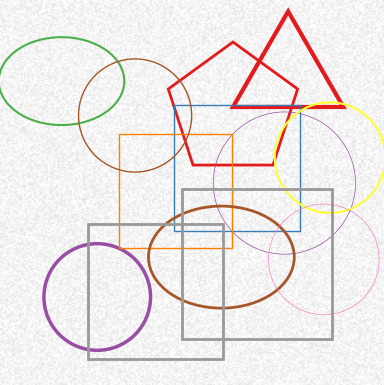[{"shape": "pentagon", "thickness": 2, "radius": 0.88, "center": [0.605, 0.714]}, {"shape": "triangle", "thickness": 3, "radius": 0.83, "center": [0.748, 0.805]}, {"shape": "square", "thickness": 1, "radius": 0.82, "center": [0.615, 0.565]}, {"shape": "oval", "thickness": 1.5, "radius": 0.82, "center": [0.16, 0.789]}, {"shape": "circle", "thickness": 0.5, "radius": 0.92, "center": [0.739, 0.524]}, {"shape": "circle", "thickness": 2.5, "radius": 0.69, "center": [0.253, 0.229]}, {"shape": "square", "thickness": 1, "radius": 0.74, "center": [0.456, 0.504]}, {"shape": "circle", "thickness": 1.5, "radius": 0.72, "center": [0.857, 0.59]}, {"shape": "oval", "thickness": 2, "radius": 0.95, "center": [0.575, 0.332]}, {"shape": "circle", "thickness": 1, "radius": 0.73, "center": [0.351, 0.7]}, {"shape": "circle", "thickness": 0.5, "radius": 0.72, "center": [0.841, 0.326]}, {"shape": "square", "thickness": 2, "radius": 0.98, "center": [0.667, 0.315]}, {"shape": "square", "thickness": 2, "radius": 0.88, "center": [0.405, 0.243]}]